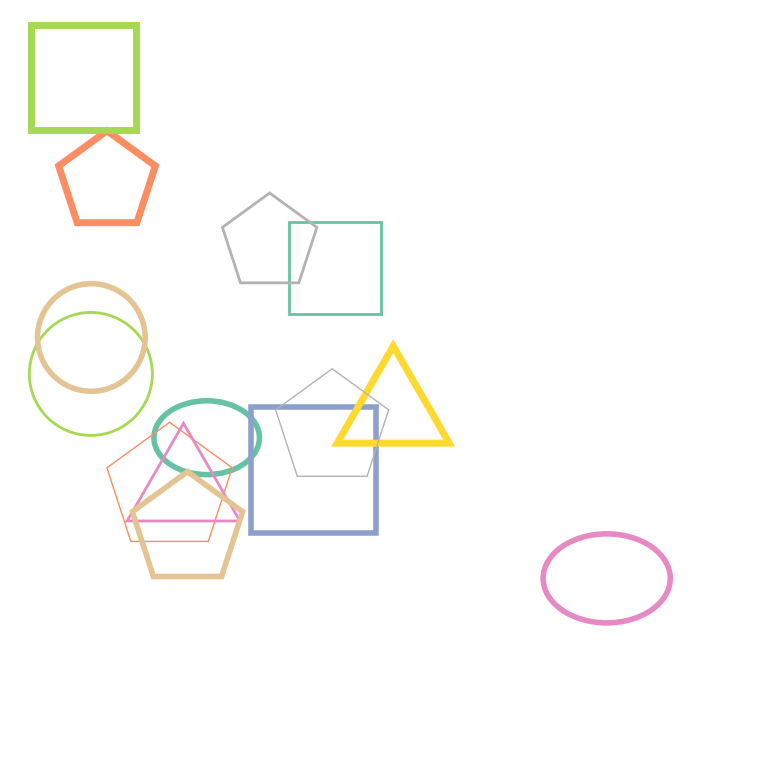[{"shape": "oval", "thickness": 2, "radius": 0.34, "center": [0.268, 0.432]}, {"shape": "square", "thickness": 1, "radius": 0.3, "center": [0.436, 0.652]}, {"shape": "pentagon", "thickness": 2.5, "radius": 0.33, "center": [0.139, 0.764]}, {"shape": "pentagon", "thickness": 0.5, "radius": 0.43, "center": [0.22, 0.366]}, {"shape": "square", "thickness": 2, "radius": 0.41, "center": [0.407, 0.39]}, {"shape": "oval", "thickness": 2, "radius": 0.41, "center": [0.788, 0.249]}, {"shape": "triangle", "thickness": 1, "radius": 0.42, "center": [0.238, 0.366]}, {"shape": "circle", "thickness": 1, "radius": 0.4, "center": [0.118, 0.514]}, {"shape": "square", "thickness": 2.5, "radius": 0.34, "center": [0.108, 0.9]}, {"shape": "triangle", "thickness": 2.5, "radius": 0.42, "center": [0.511, 0.467]}, {"shape": "pentagon", "thickness": 2, "radius": 0.38, "center": [0.243, 0.312]}, {"shape": "circle", "thickness": 2, "radius": 0.35, "center": [0.119, 0.562]}, {"shape": "pentagon", "thickness": 0.5, "radius": 0.39, "center": [0.431, 0.444]}, {"shape": "pentagon", "thickness": 1, "radius": 0.32, "center": [0.35, 0.685]}]